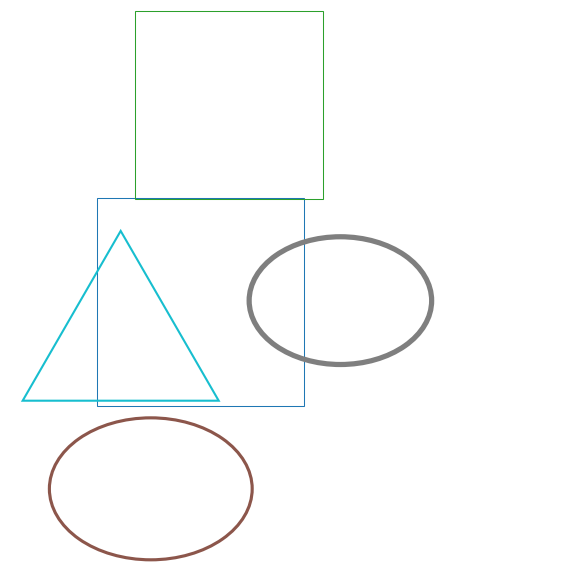[{"shape": "square", "thickness": 0.5, "radius": 0.9, "center": [0.347, 0.477]}, {"shape": "square", "thickness": 0.5, "radius": 0.81, "center": [0.396, 0.818]}, {"shape": "oval", "thickness": 1.5, "radius": 0.88, "center": [0.261, 0.153]}, {"shape": "oval", "thickness": 2.5, "radius": 0.79, "center": [0.589, 0.479]}, {"shape": "triangle", "thickness": 1, "radius": 0.98, "center": [0.209, 0.403]}]